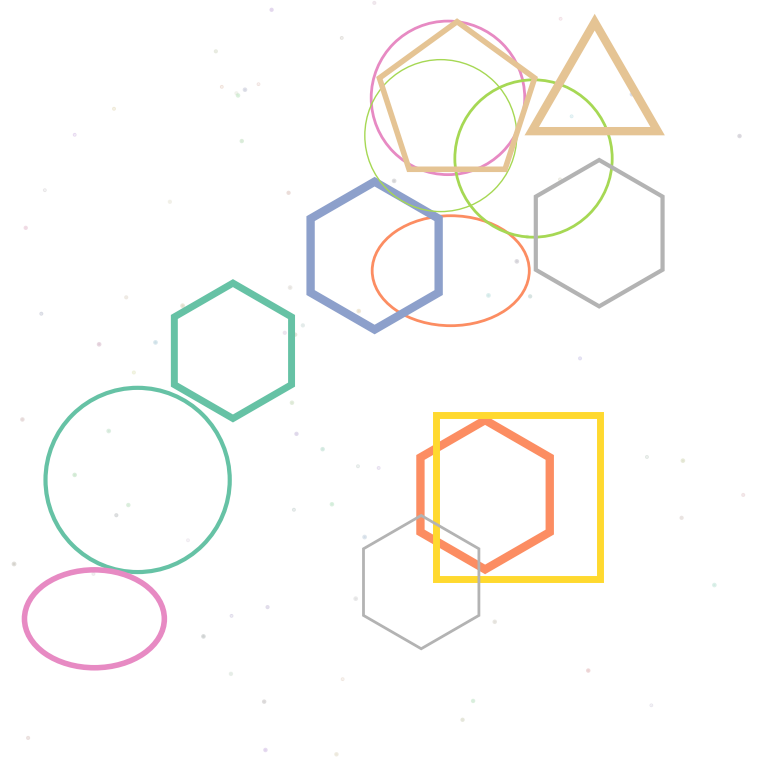[{"shape": "hexagon", "thickness": 2.5, "radius": 0.44, "center": [0.303, 0.544]}, {"shape": "circle", "thickness": 1.5, "radius": 0.6, "center": [0.179, 0.377]}, {"shape": "oval", "thickness": 1, "radius": 0.51, "center": [0.585, 0.648]}, {"shape": "hexagon", "thickness": 3, "radius": 0.48, "center": [0.63, 0.357]}, {"shape": "hexagon", "thickness": 3, "radius": 0.48, "center": [0.487, 0.668]}, {"shape": "circle", "thickness": 1, "radius": 0.5, "center": [0.582, 0.873]}, {"shape": "oval", "thickness": 2, "radius": 0.45, "center": [0.123, 0.196]}, {"shape": "circle", "thickness": 1, "radius": 0.51, "center": [0.693, 0.794]}, {"shape": "circle", "thickness": 0.5, "radius": 0.49, "center": [0.572, 0.824]}, {"shape": "square", "thickness": 2.5, "radius": 0.53, "center": [0.673, 0.355]}, {"shape": "pentagon", "thickness": 2, "radius": 0.53, "center": [0.594, 0.866]}, {"shape": "triangle", "thickness": 3, "radius": 0.47, "center": [0.772, 0.877]}, {"shape": "hexagon", "thickness": 1, "radius": 0.43, "center": [0.547, 0.244]}, {"shape": "hexagon", "thickness": 1.5, "radius": 0.48, "center": [0.778, 0.697]}]